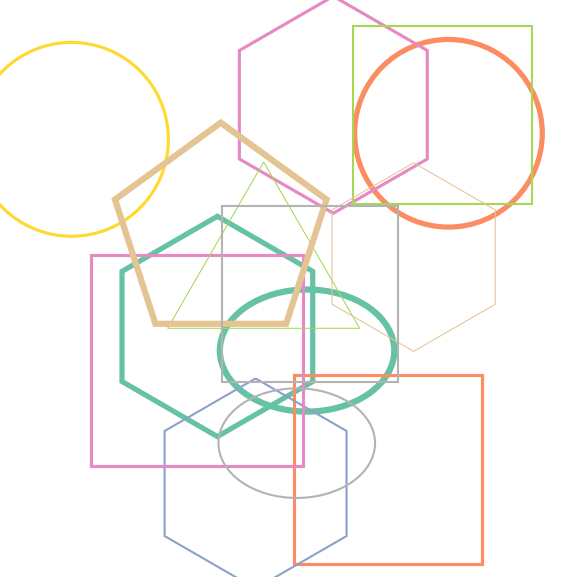[{"shape": "oval", "thickness": 3, "radius": 0.76, "center": [0.532, 0.392]}, {"shape": "hexagon", "thickness": 2.5, "radius": 0.95, "center": [0.376, 0.434]}, {"shape": "circle", "thickness": 2.5, "radius": 0.81, "center": [0.777, 0.768]}, {"shape": "square", "thickness": 1.5, "radius": 0.82, "center": [0.672, 0.187]}, {"shape": "hexagon", "thickness": 1, "radius": 0.91, "center": [0.443, 0.162]}, {"shape": "square", "thickness": 1.5, "radius": 0.92, "center": [0.341, 0.375]}, {"shape": "hexagon", "thickness": 1.5, "radius": 0.94, "center": [0.577, 0.818]}, {"shape": "square", "thickness": 1, "radius": 0.77, "center": [0.766, 0.8]}, {"shape": "triangle", "thickness": 0.5, "radius": 0.96, "center": [0.457, 0.527]}, {"shape": "circle", "thickness": 1.5, "radius": 0.84, "center": [0.124, 0.758]}, {"shape": "hexagon", "thickness": 0.5, "radius": 0.82, "center": [0.716, 0.554]}, {"shape": "pentagon", "thickness": 3, "radius": 0.96, "center": [0.382, 0.594]}, {"shape": "square", "thickness": 1, "radius": 0.76, "center": [0.537, 0.491]}, {"shape": "oval", "thickness": 1, "radius": 0.68, "center": [0.514, 0.232]}]